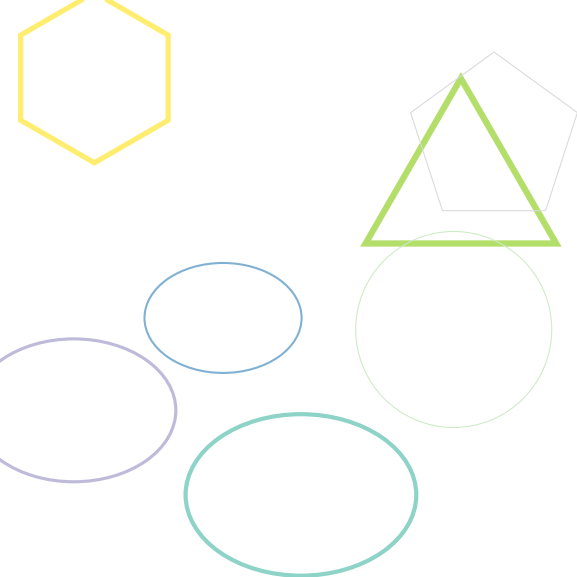[{"shape": "oval", "thickness": 2, "radius": 1.0, "center": [0.521, 0.142]}, {"shape": "oval", "thickness": 1.5, "radius": 0.88, "center": [0.128, 0.289]}, {"shape": "oval", "thickness": 1, "radius": 0.68, "center": [0.386, 0.449]}, {"shape": "triangle", "thickness": 3, "radius": 0.95, "center": [0.798, 0.673]}, {"shape": "pentagon", "thickness": 0.5, "radius": 0.76, "center": [0.855, 0.757]}, {"shape": "circle", "thickness": 0.5, "radius": 0.85, "center": [0.786, 0.429]}, {"shape": "hexagon", "thickness": 2.5, "radius": 0.74, "center": [0.163, 0.865]}]